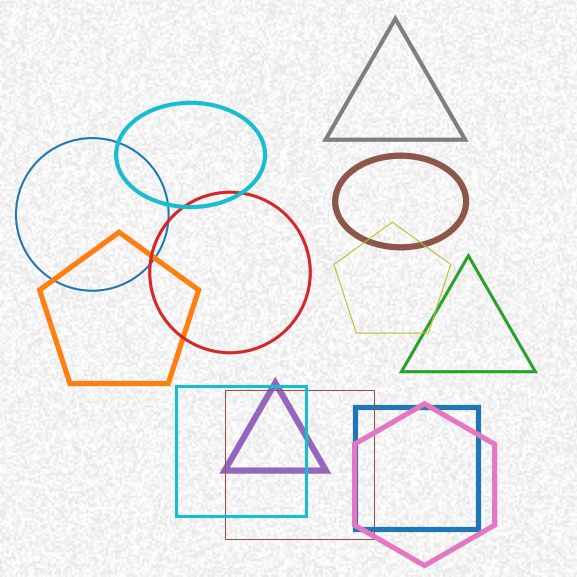[{"shape": "circle", "thickness": 1, "radius": 0.66, "center": [0.16, 0.628]}, {"shape": "square", "thickness": 2.5, "radius": 0.53, "center": [0.721, 0.189]}, {"shape": "pentagon", "thickness": 2.5, "radius": 0.72, "center": [0.206, 0.452]}, {"shape": "triangle", "thickness": 1.5, "radius": 0.67, "center": [0.811, 0.422]}, {"shape": "circle", "thickness": 1.5, "radius": 0.7, "center": [0.398, 0.527]}, {"shape": "triangle", "thickness": 3, "radius": 0.51, "center": [0.477, 0.235]}, {"shape": "square", "thickness": 0.5, "radius": 0.65, "center": [0.519, 0.195]}, {"shape": "oval", "thickness": 3, "radius": 0.57, "center": [0.694, 0.65]}, {"shape": "hexagon", "thickness": 2.5, "radius": 0.7, "center": [0.735, 0.16]}, {"shape": "triangle", "thickness": 2, "radius": 0.7, "center": [0.685, 0.827]}, {"shape": "pentagon", "thickness": 0.5, "radius": 0.53, "center": [0.679, 0.508]}, {"shape": "square", "thickness": 1.5, "radius": 0.56, "center": [0.417, 0.218]}, {"shape": "oval", "thickness": 2, "radius": 0.64, "center": [0.33, 0.731]}]